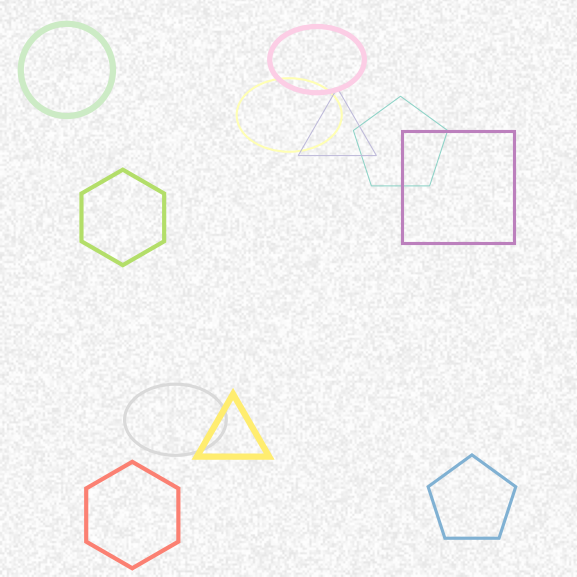[{"shape": "pentagon", "thickness": 0.5, "radius": 0.43, "center": [0.694, 0.747]}, {"shape": "oval", "thickness": 1, "radius": 0.45, "center": [0.501, 0.8]}, {"shape": "triangle", "thickness": 0.5, "radius": 0.39, "center": [0.584, 0.769]}, {"shape": "hexagon", "thickness": 2, "radius": 0.46, "center": [0.229, 0.107]}, {"shape": "pentagon", "thickness": 1.5, "radius": 0.4, "center": [0.817, 0.132]}, {"shape": "hexagon", "thickness": 2, "radius": 0.41, "center": [0.213, 0.623]}, {"shape": "oval", "thickness": 2.5, "radius": 0.41, "center": [0.549, 0.896]}, {"shape": "oval", "thickness": 1.5, "radius": 0.44, "center": [0.304, 0.272]}, {"shape": "square", "thickness": 1.5, "radius": 0.49, "center": [0.793, 0.675]}, {"shape": "circle", "thickness": 3, "radius": 0.4, "center": [0.116, 0.878]}, {"shape": "triangle", "thickness": 3, "radius": 0.36, "center": [0.404, 0.245]}]